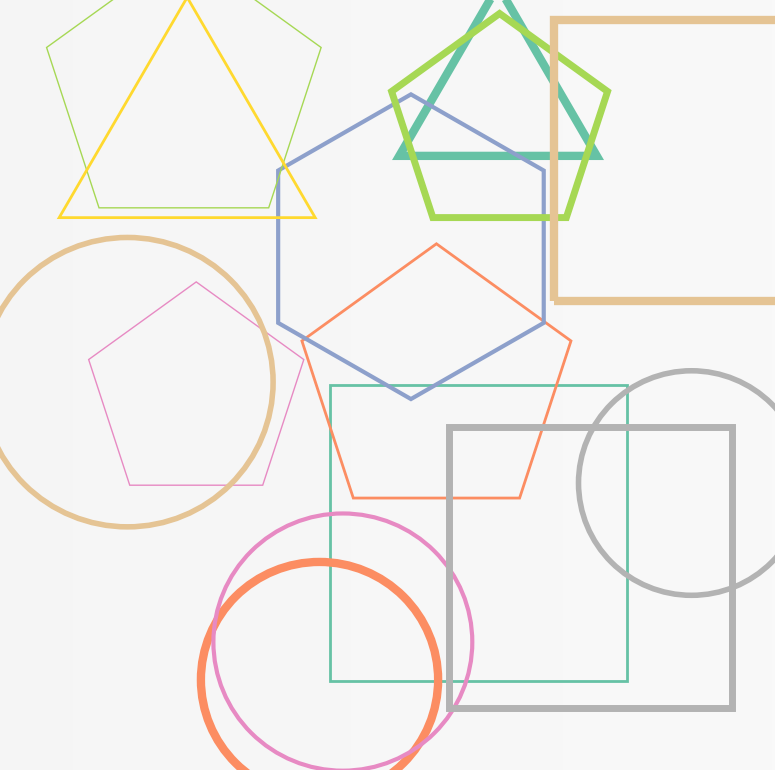[{"shape": "square", "thickness": 1, "radius": 0.96, "center": [0.617, 0.308]}, {"shape": "triangle", "thickness": 3, "radius": 0.74, "center": [0.643, 0.871]}, {"shape": "pentagon", "thickness": 1, "radius": 0.91, "center": [0.563, 0.501]}, {"shape": "circle", "thickness": 3, "radius": 0.77, "center": [0.412, 0.117]}, {"shape": "hexagon", "thickness": 1.5, "radius": 0.99, "center": [0.53, 0.68]}, {"shape": "circle", "thickness": 1.5, "radius": 0.84, "center": [0.442, 0.166]}, {"shape": "pentagon", "thickness": 0.5, "radius": 0.73, "center": [0.253, 0.488]}, {"shape": "pentagon", "thickness": 0.5, "radius": 0.93, "center": [0.237, 0.881]}, {"shape": "pentagon", "thickness": 2.5, "radius": 0.73, "center": [0.645, 0.836]}, {"shape": "triangle", "thickness": 1, "radius": 0.95, "center": [0.242, 0.813]}, {"shape": "square", "thickness": 3, "radius": 0.92, "center": [0.898, 0.792]}, {"shape": "circle", "thickness": 2, "radius": 0.94, "center": [0.164, 0.504]}, {"shape": "square", "thickness": 2.5, "radius": 0.91, "center": [0.762, 0.263]}, {"shape": "circle", "thickness": 2, "radius": 0.73, "center": [0.892, 0.373]}]